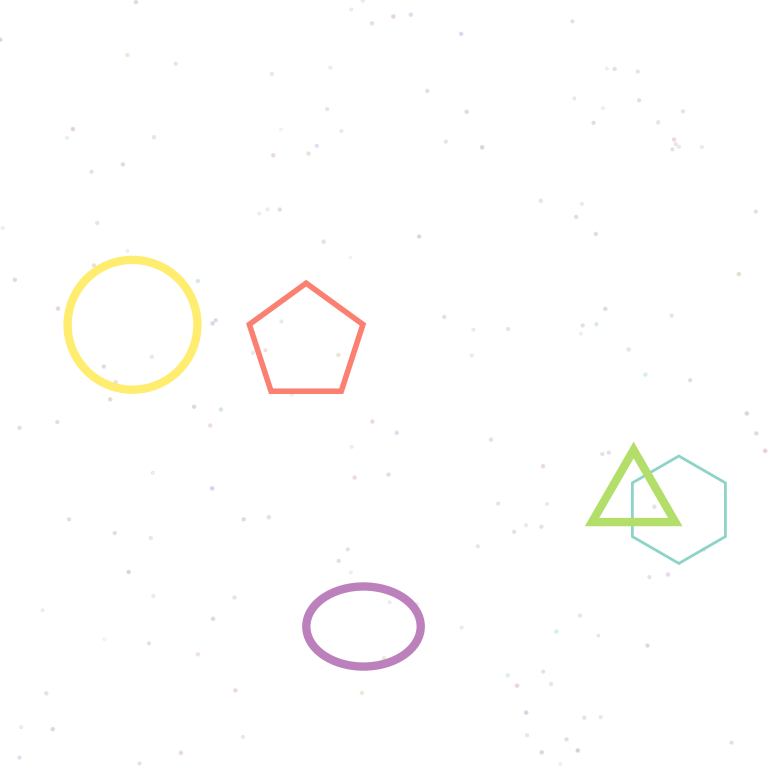[{"shape": "hexagon", "thickness": 1, "radius": 0.35, "center": [0.882, 0.338]}, {"shape": "pentagon", "thickness": 2, "radius": 0.39, "center": [0.398, 0.555]}, {"shape": "triangle", "thickness": 3, "radius": 0.31, "center": [0.823, 0.353]}, {"shape": "oval", "thickness": 3, "radius": 0.37, "center": [0.472, 0.186]}, {"shape": "circle", "thickness": 3, "radius": 0.42, "center": [0.172, 0.578]}]